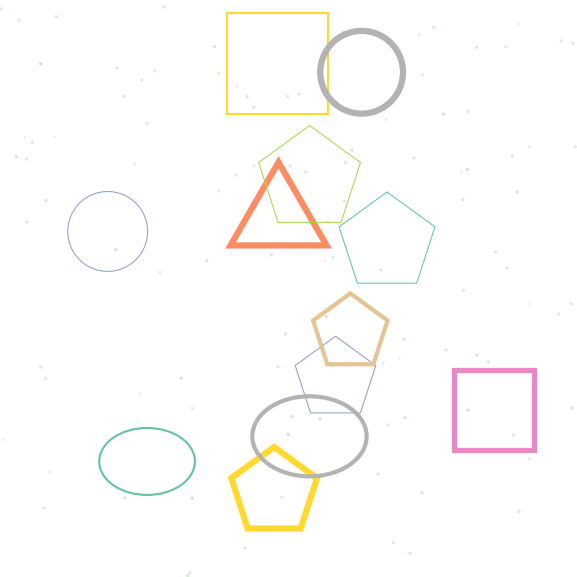[{"shape": "pentagon", "thickness": 0.5, "radius": 0.44, "center": [0.67, 0.579]}, {"shape": "oval", "thickness": 1, "radius": 0.41, "center": [0.255, 0.2]}, {"shape": "triangle", "thickness": 3, "radius": 0.48, "center": [0.482, 0.622]}, {"shape": "pentagon", "thickness": 0.5, "radius": 0.37, "center": [0.581, 0.343]}, {"shape": "circle", "thickness": 0.5, "radius": 0.35, "center": [0.186, 0.598]}, {"shape": "square", "thickness": 2.5, "radius": 0.35, "center": [0.856, 0.289]}, {"shape": "pentagon", "thickness": 0.5, "radius": 0.46, "center": [0.536, 0.689]}, {"shape": "pentagon", "thickness": 3, "radius": 0.39, "center": [0.475, 0.147]}, {"shape": "square", "thickness": 1, "radius": 0.44, "center": [0.48, 0.89]}, {"shape": "pentagon", "thickness": 2, "radius": 0.34, "center": [0.607, 0.423]}, {"shape": "circle", "thickness": 3, "radius": 0.36, "center": [0.626, 0.874]}, {"shape": "oval", "thickness": 2, "radius": 0.49, "center": [0.536, 0.244]}]